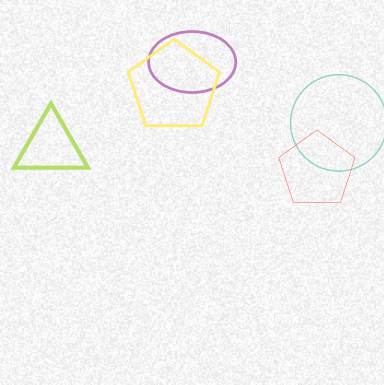[{"shape": "circle", "thickness": 1, "radius": 0.63, "center": [0.88, 0.681]}, {"shape": "pentagon", "thickness": 0.5, "radius": 0.52, "center": [0.823, 0.558]}, {"shape": "triangle", "thickness": 3, "radius": 0.56, "center": [0.132, 0.62]}, {"shape": "oval", "thickness": 2, "radius": 0.57, "center": [0.499, 0.839]}, {"shape": "pentagon", "thickness": 2, "radius": 0.62, "center": [0.452, 0.774]}]